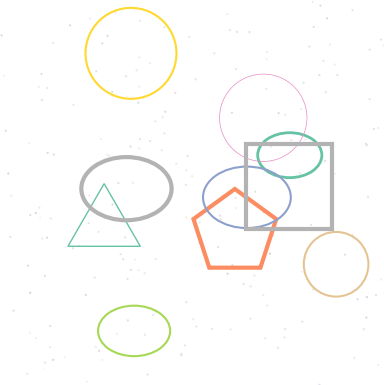[{"shape": "oval", "thickness": 2, "radius": 0.42, "center": [0.753, 0.597]}, {"shape": "triangle", "thickness": 1, "radius": 0.54, "center": [0.27, 0.415]}, {"shape": "pentagon", "thickness": 3, "radius": 0.56, "center": [0.61, 0.396]}, {"shape": "oval", "thickness": 1.5, "radius": 0.57, "center": [0.641, 0.487]}, {"shape": "circle", "thickness": 0.5, "radius": 0.57, "center": [0.684, 0.694]}, {"shape": "oval", "thickness": 1.5, "radius": 0.47, "center": [0.348, 0.14]}, {"shape": "circle", "thickness": 1.5, "radius": 0.59, "center": [0.34, 0.861]}, {"shape": "circle", "thickness": 1.5, "radius": 0.42, "center": [0.873, 0.314]}, {"shape": "square", "thickness": 3, "radius": 0.56, "center": [0.75, 0.516]}, {"shape": "oval", "thickness": 3, "radius": 0.59, "center": [0.328, 0.51]}]